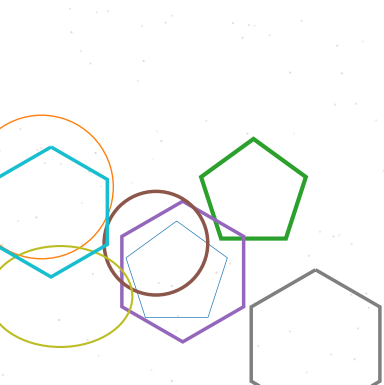[{"shape": "pentagon", "thickness": 0.5, "radius": 0.69, "center": [0.459, 0.288]}, {"shape": "circle", "thickness": 1, "radius": 0.93, "center": [0.108, 0.514]}, {"shape": "pentagon", "thickness": 3, "radius": 0.72, "center": [0.658, 0.496]}, {"shape": "hexagon", "thickness": 2.5, "radius": 0.91, "center": [0.475, 0.295]}, {"shape": "circle", "thickness": 2.5, "radius": 0.67, "center": [0.405, 0.368]}, {"shape": "hexagon", "thickness": 2.5, "radius": 0.96, "center": [0.82, 0.106]}, {"shape": "oval", "thickness": 1.5, "radius": 0.94, "center": [0.157, 0.23]}, {"shape": "hexagon", "thickness": 2.5, "radius": 0.84, "center": [0.133, 0.449]}]